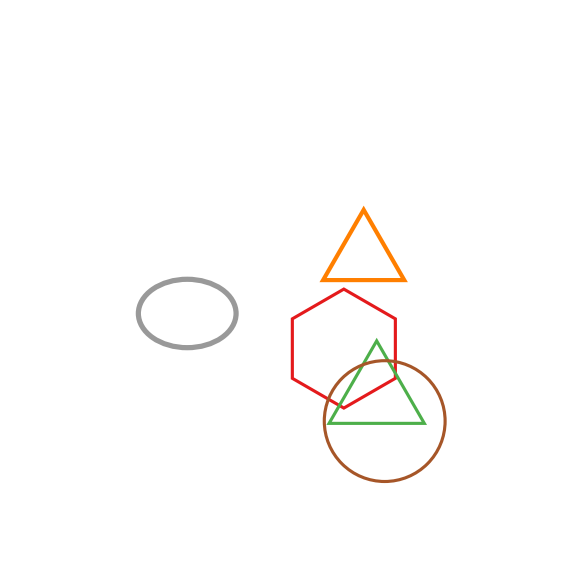[{"shape": "hexagon", "thickness": 1.5, "radius": 0.51, "center": [0.595, 0.396]}, {"shape": "triangle", "thickness": 1.5, "radius": 0.48, "center": [0.652, 0.314]}, {"shape": "triangle", "thickness": 2, "radius": 0.41, "center": [0.63, 0.555]}, {"shape": "circle", "thickness": 1.5, "radius": 0.52, "center": [0.666, 0.27]}, {"shape": "oval", "thickness": 2.5, "radius": 0.42, "center": [0.324, 0.456]}]